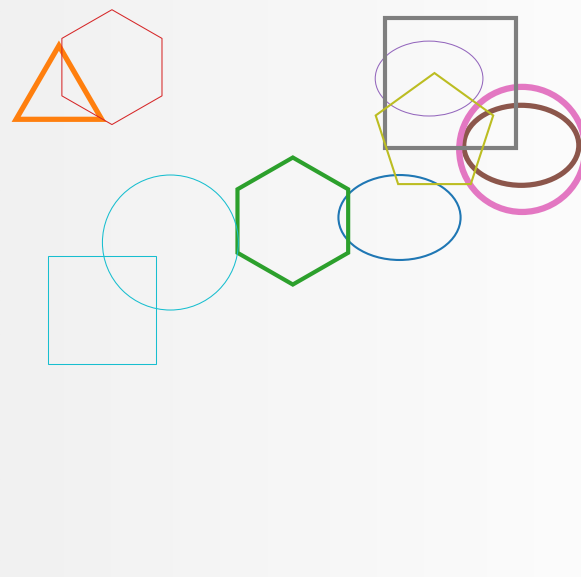[{"shape": "oval", "thickness": 1, "radius": 0.53, "center": [0.687, 0.623]}, {"shape": "triangle", "thickness": 2.5, "radius": 0.43, "center": [0.101, 0.835]}, {"shape": "hexagon", "thickness": 2, "radius": 0.55, "center": [0.504, 0.616]}, {"shape": "hexagon", "thickness": 0.5, "radius": 0.5, "center": [0.193, 0.883]}, {"shape": "oval", "thickness": 0.5, "radius": 0.46, "center": [0.738, 0.863]}, {"shape": "oval", "thickness": 2.5, "radius": 0.49, "center": [0.897, 0.748]}, {"shape": "circle", "thickness": 3, "radius": 0.54, "center": [0.898, 0.74]}, {"shape": "square", "thickness": 2, "radius": 0.56, "center": [0.775, 0.856]}, {"shape": "pentagon", "thickness": 1, "radius": 0.53, "center": [0.747, 0.766]}, {"shape": "square", "thickness": 0.5, "radius": 0.47, "center": [0.176, 0.463]}, {"shape": "circle", "thickness": 0.5, "radius": 0.58, "center": [0.293, 0.579]}]